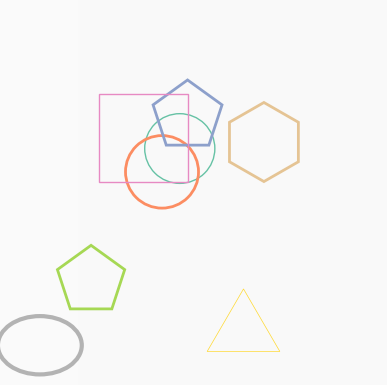[{"shape": "circle", "thickness": 1, "radius": 0.45, "center": [0.464, 0.614]}, {"shape": "circle", "thickness": 2, "radius": 0.47, "center": [0.418, 0.554]}, {"shape": "pentagon", "thickness": 2, "radius": 0.47, "center": [0.484, 0.699]}, {"shape": "square", "thickness": 1, "radius": 0.57, "center": [0.37, 0.642]}, {"shape": "pentagon", "thickness": 2, "radius": 0.46, "center": [0.235, 0.272]}, {"shape": "triangle", "thickness": 0.5, "radius": 0.54, "center": [0.628, 0.141]}, {"shape": "hexagon", "thickness": 2, "radius": 0.51, "center": [0.681, 0.631]}, {"shape": "oval", "thickness": 3, "radius": 0.54, "center": [0.103, 0.103]}]